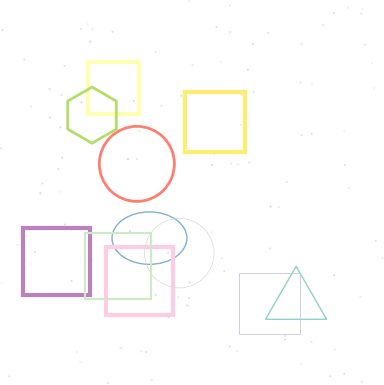[{"shape": "triangle", "thickness": 1, "radius": 0.46, "center": [0.769, 0.216]}, {"shape": "square", "thickness": 3, "radius": 0.34, "center": [0.295, 0.772]}, {"shape": "square", "thickness": 0.5, "radius": 0.4, "center": [0.7, 0.212]}, {"shape": "circle", "thickness": 2, "radius": 0.49, "center": [0.355, 0.574]}, {"shape": "oval", "thickness": 1, "radius": 0.49, "center": [0.388, 0.381]}, {"shape": "hexagon", "thickness": 2, "radius": 0.36, "center": [0.239, 0.701]}, {"shape": "square", "thickness": 3, "radius": 0.44, "center": [0.362, 0.27]}, {"shape": "circle", "thickness": 0.5, "radius": 0.45, "center": [0.466, 0.342]}, {"shape": "square", "thickness": 3, "radius": 0.44, "center": [0.147, 0.321]}, {"shape": "square", "thickness": 1.5, "radius": 0.43, "center": [0.306, 0.31]}, {"shape": "square", "thickness": 3, "radius": 0.39, "center": [0.558, 0.682]}]